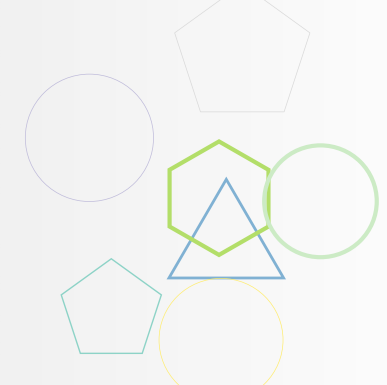[{"shape": "pentagon", "thickness": 1, "radius": 0.68, "center": [0.287, 0.192]}, {"shape": "circle", "thickness": 0.5, "radius": 0.83, "center": [0.231, 0.642]}, {"shape": "triangle", "thickness": 2, "radius": 0.85, "center": [0.584, 0.363]}, {"shape": "hexagon", "thickness": 3, "radius": 0.74, "center": [0.565, 0.485]}, {"shape": "pentagon", "thickness": 0.5, "radius": 0.92, "center": [0.625, 0.858]}, {"shape": "circle", "thickness": 3, "radius": 0.73, "center": [0.827, 0.477]}, {"shape": "circle", "thickness": 0.5, "radius": 0.8, "center": [0.57, 0.117]}]